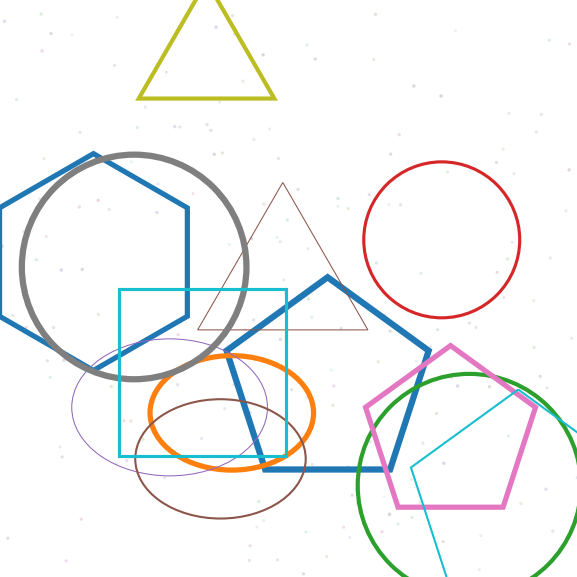[{"shape": "pentagon", "thickness": 3, "radius": 0.92, "center": [0.567, 0.335]}, {"shape": "hexagon", "thickness": 2.5, "radius": 0.94, "center": [0.162, 0.545]}, {"shape": "oval", "thickness": 2.5, "radius": 0.71, "center": [0.401, 0.284]}, {"shape": "circle", "thickness": 2, "radius": 0.97, "center": [0.813, 0.158]}, {"shape": "circle", "thickness": 1.5, "radius": 0.68, "center": [0.765, 0.584]}, {"shape": "oval", "thickness": 0.5, "radius": 0.85, "center": [0.294, 0.294]}, {"shape": "oval", "thickness": 1, "radius": 0.74, "center": [0.382, 0.205]}, {"shape": "triangle", "thickness": 0.5, "radius": 0.85, "center": [0.49, 0.513]}, {"shape": "pentagon", "thickness": 2.5, "radius": 0.77, "center": [0.78, 0.246]}, {"shape": "circle", "thickness": 3, "radius": 0.97, "center": [0.232, 0.537]}, {"shape": "triangle", "thickness": 2, "radius": 0.68, "center": [0.358, 0.896]}, {"shape": "square", "thickness": 1.5, "radius": 0.72, "center": [0.351, 0.354]}, {"shape": "pentagon", "thickness": 1, "radius": 0.98, "center": [0.897, 0.129]}]